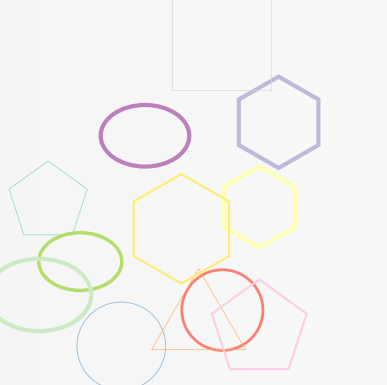[{"shape": "pentagon", "thickness": 0.5, "radius": 0.53, "center": [0.124, 0.476]}, {"shape": "hexagon", "thickness": 3, "radius": 0.53, "center": [0.67, 0.462]}, {"shape": "hexagon", "thickness": 3, "radius": 0.59, "center": [0.719, 0.682]}, {"shape": "circle", "thickness": 2, "radius": 0.52, "center": [0.574, 0.195]}, {"shape": "circle", "thickness": 0.5, "radius": 0.57, "center": [0.313, 0.101]}, {"shape": "triangle", "thickness": 0.5, "radius": 0.7, "center": [0.512, 0.162]}, {"shape": "oval", "thickness": 2.5, "radius": 0.54, "center": [0.207, 0.321]}, {"shape": "pentagon", "thickness": 1.5, "radius": 0.64, "center": [0.669, 0.145]}, {"shape": "square", "thickness": 0.5, "radius": 0.64, "center": [0.572, 0.896]}, {"shape": "oval", "thickness": 3, "radius": 0.57, "center": [0.374, 0.647]}, {"shape": "oval", "thickness": 3, "radius": 0.67, "center": [0.101, 0.234]}, {"shape": "hexagon", "thickness": 1.5, "radius": 0.71, "center": [0.468, 0.406]}]